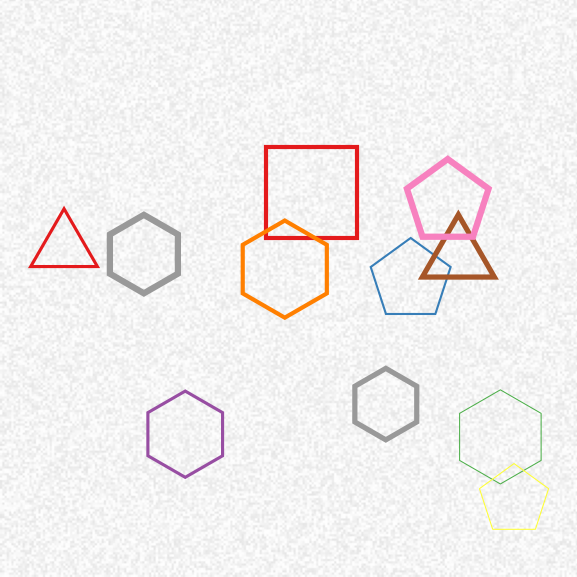[{"shape": "triangle", "thickness": 1.5, "radius": 0.33, "center": [0.111, 0.571]}, {"shape": "square", "thickness": 2, "radius": 0.39, "center": [0.539, 0.666]}, {"shape": "pentagon", "thickness": 1, "radius": 0.36, "center": [0.711, 0.514]}, {"shape": "hexagon", "thickness": 0.5, "radius": 0.41, "center": [0.866, 0.243]}, {"shape": "hexagon", "thickness": 1.5, "radius": 0.37, "center": [0.321, 0.247]}, {"shape": "hexagon", "thickness": 2, "radius": 0.42, "center": [0.493, 0.533]}, {"shape": "pentagon", "thickness": 0.5, "radius": 0.31, "center": [0.89, 0.134]}, {"shape": "triangle", "thickness": 2.5, "radius": 0.36, "center": [0.794, 0.555]}, {"shape": "pentagon", "thickness": 3, "radius": 0.37, "center": [0.775, 0.649]}, {"shape": "hexagon", "thickness": 2.5, "radius": 0.31, "center": [0.668, 0.299]}, {"shape": "hexagon", "thickness": 3, "radius": 0.34, "center": [0.249, 0.559]}]